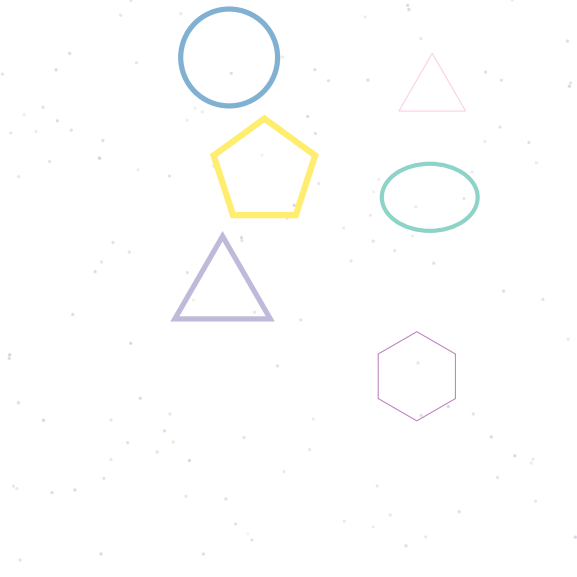[{"shape": "oval", "thickness": 2, "radius": 0.41, "center": [0.744, 0.657]}, {"shape": "triangle", "thickness": 2.5, "radius": 0.48, "center": [0.385, 0.495]}, {"shape": "circle", "thickness": 2.5, "radius": 0.42, "center": [0.397, 0.9]}, {"shape": "triangle", "thickness": 0.5, "radius": 0.33, "center": [0.748, 0.84]}, {"shape": "hexagon", "thickness": 0.5, "radius": 0.39, "center": [0.722, 0.348]}, {"shape": "pentagon", "thickness": 3, "radius": 0.46, "center": [0.458, 0.701]}]